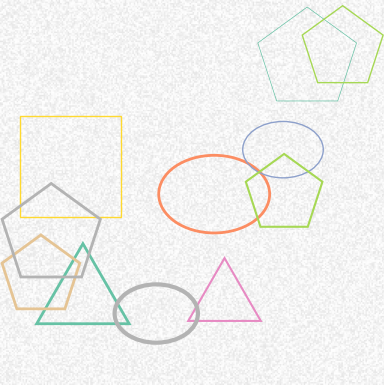[{"shape": "pentagon", "thickness": 0.5, "radius": 0.67, "center": [0.798, 0.847]}, {"shape": "triangle", "thickness": 2, "radius": 0.69, "center": [0.215, 0.228]}, {"shape": "oval", "thickness": 2, "radius": 0.72, "center": [0.556, 0.496]}, {"shape": "oval", "thickness": 1, "radius": 0.52, "center": [0.735, 0.611]}, {"shape": "triangle", "thickness": 1.5, "radius": 0.54, "center": [0.583, 0.221]}, {"shape": "pentagon", "thickness": 1.5, "radius": 0.52, "center": [0.738, 0.496]}, {"shape": "pentagon", "thickness": 1, "radius": 0.55, "center": [0.89, 0.875]}, {"shape": "square", "thickness": 1, "radius": 0.66, "center": [0.183, 0.568]}, {"shape": "pentagon", "thickness": 2, "radius": 0.53, "center": [0.106, 0.284]}, {"shape": "oval", "thickness": 3, "radius": 0.54, "center": [0.406, 0.186]}, {"shape": "pentagon", "thickness": 2, "radius": 0.67, "center": [0.133, 0.389]}]